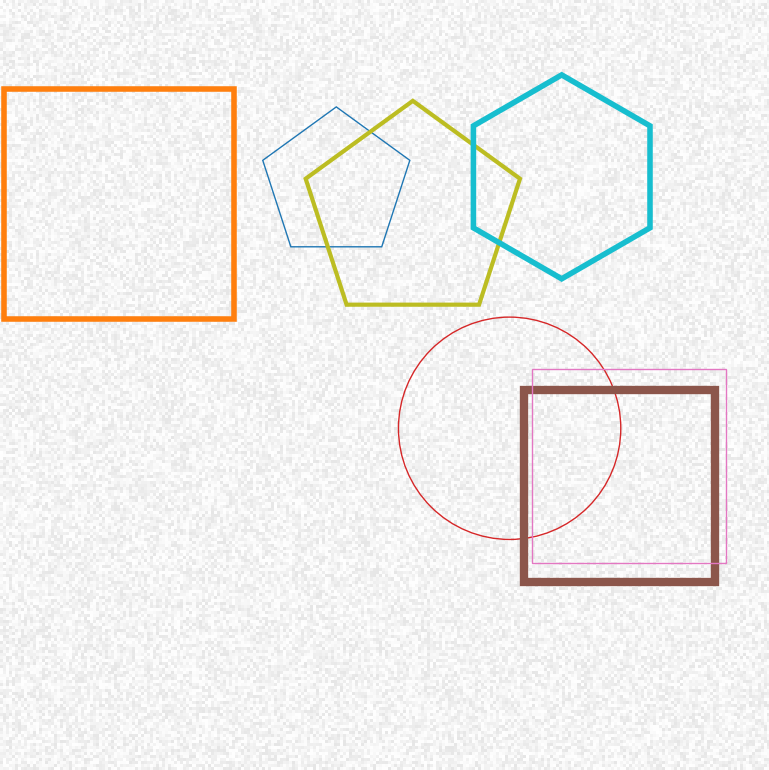[{"shape": "pentagon", "thickness": 0.5, "radius": 0.5, "center": [0.437, 0.761]}, {"shape": "square", "thickness": 2, "radius": 0.75, "center": [0.155, 0.735]}, {"shape": "circle", "thickness": 0.5, "radius": 0.72, "center": [0.662, 0.444]}, {"shape": "square", "thickness": 3, "radius": 0.62, "center": [0.804, 0.369]}, {"shape": "square", "thickness": 0.5, "radius": 0.63, "center": [0.817, 0.395]}, {"shape": "pentagon", "thickness": 1.5, "radius": 0.73, "center": [0.536, 0.723]}, {"shape": "hexagon", "thickness": 2, "radius": 0.66, "center": [0.729, 0.77]}]